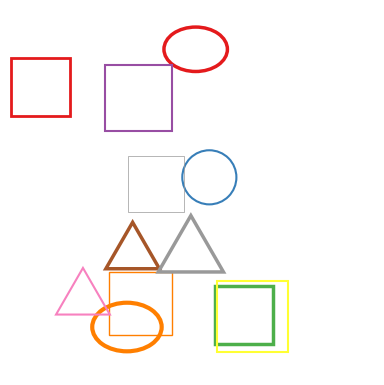[{"shape": "square", "thickness": 2, "radius": 0.38, "center": [0.105, 0.774]}, {"shape": "oval", "thickness": 2.5, "radius": 0.41, "center": [0.508, 0.872]}, {"shape": "circle", "thickness": 1.5, "radius": 0.35, "center": [0.544, 0.539]}, {"shape": "square", "thickness": 2.5, "radius": 0.38, "center": [0.634, 0.181]}, {"shape": "square", "thickness": 1.5, "radius": 0.43, "center": [0.36, 0.746]}, {"shape": "oval", "thickness": 3, "radius": 0.45, "center": [0.33, 0.151]}, {"shape": "square", "thickness": 1, "radius": 0.41, "center": [0.365, 0.212]}, {"shape": "square", "thickness": 1.5, "radius": 0.46, "center": [0.656, 0.177]}, {"shape": "triangle", "thickness": 2.5, "radius": 0.4, "center": [0.344, 0.342]}, {"shape": "triangle", "thickness": 1.5, "radius": 0.4, "center": [0.215, 0.223]}, {"shape": "square", "thickness": 0.5, "radius": 0.36, "center": [0.405, 0.522]}, {"shape": "triangle", "thickness": 2.5, "radius": 0.49, "center": [0.496, 0.342]}]